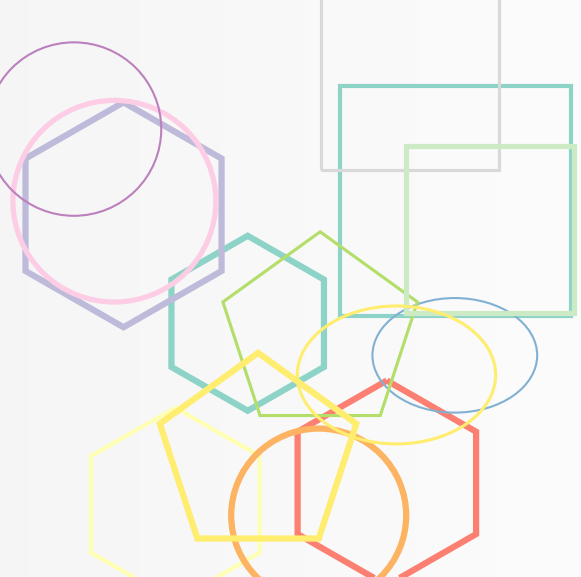[{"shape": "square", "thickness": 2, "radius": 0.99, "center": [0.783, 0.651]}, {"shape": "hexagon", "thickness": 3, "radius": 0.76, "center": [0.426, 0.439]}, {"shape": "hexagon", "thickness": 2, "radius": 0.84, "center": [0.302, 0.126]}, {"shape": "hexagon", "thickness": 3, "radius": 0.97, "center": [0.213, 0.627]}, {"shape": "hexagon", "thickness": 3, "radius": 0.89, "center": [0.666, 0.163]}, {"shape": "oval", "thickness": 1, "radius": 0.71, "center": [0.782, 0.384]}, {"shape": "circle", "thickness": 3, "radius": 0.75, "center": [0.548, 0.106]}, {"shape": "pentagon", "thickness": 1.5, "radius": 0.88, "center": [0.551, 0.422]}, {"shape": "circle", "thickness": 2.5, "radius": 0.87, "center": [0.197, 0.651]}, {"shape": "square", "thickness": 1.5, "radius": 0.76, "center": [0.705, 0.857]}, {"shape": "circle", "thickness": 1, "radius": 0.75, "center": [0.127, 0.776]}, {"shape": "square", "thickness": 2.5, "radius": 0.72, "center": [0.843, 0.601]}, {"shape": "oval", "thickness": 1.5, "radius": 0.85, "center": [0.682, 0.35]}, {"shape": "pentagon", "thickness": 3, "radius": 0.89, "center": [0.444, 0.21]}]